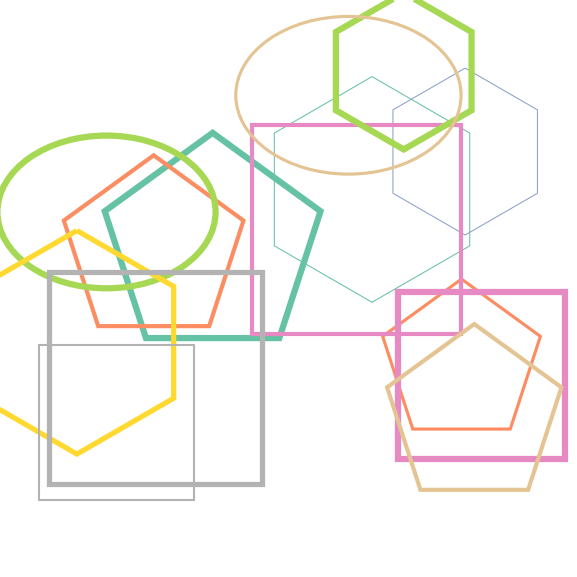[{"shape": "pentagon", "thickness": 3, "radius": 0.98, "center": [0.368, 0.573]}, {"shape": "hexagon", "thickness": 0.5, "radius": 0.98, "center": [0.644, 0.671]}, {"shape": "pentagon", "thickness": 2, "radius": 0.82, "center": [0.266, 0.567]}, {"shape": "pentagon", "thickness": 1.5, "radius": 0.72, "center": [0.799, 0.372]}, {"shape": "hexagon", "thickness": 0.5, "radius": 0.72, "center": [0.806, 0.737]}, {"shape": "square", "thickness": 3, "radius": 0.72, "center": [0.834, 0.349]}, {"shape": "square", "thickness": 2, "radius": 0.91, "center": [0.617, 0.602]}, {"shape": "hexagon", "thickness": 3, "radius": 0.68, "center": [0.699, 0.876]}, {"shape": "oval", "thickness": 3, "radius": 0.94, "center": [0.184, 0.632]}, {"shape": "hexagon", "thickness": 2.5, "radius": 0.97, "center": [0.133, 0.406]}, {"shape": "pentagon", "thickness": 2, "radius": 0.79, "center": [0.821, 0.279]}, {"shape": "oval", "thickness": 1.5, "radius": 0.98, "center": [0.603, 0.834]}, {"shape": "square", "thickness": 2.5, "radius": 0.92, "center": [0.269, 0.345]}, {"shape": "square", "thickness": 1, "radius": 0.67, "center": [0.202, 0.268]}]